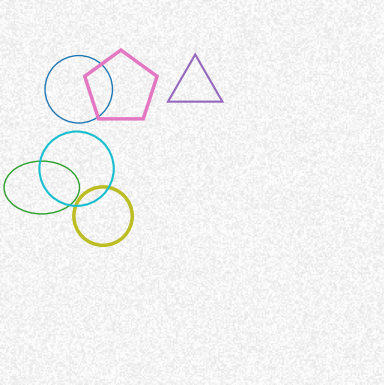[{"shape": "circle", "thickness": 1, "radius": 0.44, "center": [0.205, 0.768]}, {"shape": "oval", "thickness": 1, "radius": 0.49, "center": [0.109, 0.513]}, {"shape": "triangle", "thickness": 1.5, "radius": 0.41, "center": [0.507, 0.777]}, {"shape": "pentagon", "thickness": 2.5, "radius": 0.49, "center": [0.314, 0.771]}, {"shape": "circle", "thickness": 2.5, "radius": 0.38, "center": [0.268, 0.439]}, {"shape": "circle", "thickness": 1.5, "radius": 0.48, "center": [0.199, 0.562]}]